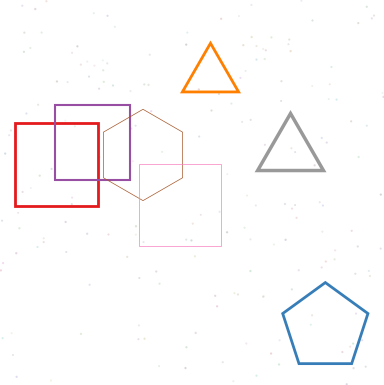[{"shape": "square", "thickness": 2, "radius": 0.54, "center": [0.146, 0.573]}, {"shape": "pentagon", "thickness": 2, "radius": 0.58, "center": [0.845, 0.15]}, {"shape": "square", "thickness": 1.5, "radius": 0.49, "center": [0.239, 0.63]}, {"shape": "triangle", "thickness": 2, "radius": 0.42, "center": [0.547, 0.803]}, {"shape": "hexagon", "thickness": 0.5, "radius": 0.59, "center": [0.371, 0.598]}, {"shape": "square", "thickness": 0.5, "radius": 0.53, "center": [0.467, 0.467]}, {"shape": "triangle", "thickness": 2.5, "radius": 0.49, "center": [0.755, 0.606]}]